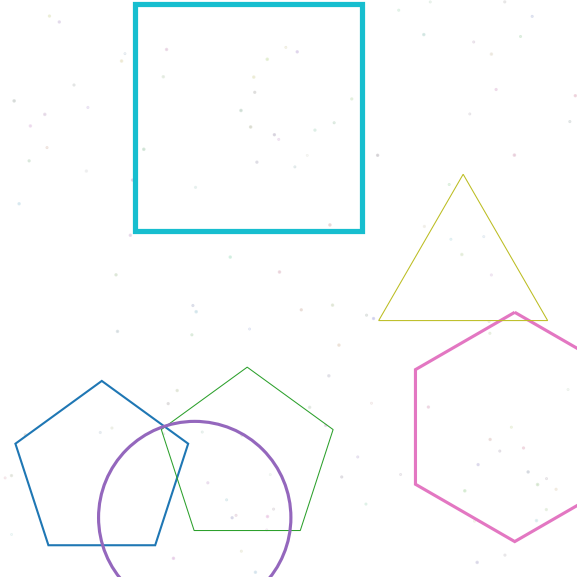[{"shape": "pentagon", "thickness": 1, "radius": 0.79, "center": [0.176, 0.182]}, {"shape": "pentagon", "thickness": 0.5, "radius": 0.78, "center": [0.428, 0.207]}, {"shape": "circle", "thickness": 1.5, "radius": 0.83, "center": [0.337, 0.103]}, {"shape": "hexagon", "thickness": 1.5, "radius": 0.99, "center": [0.891, 0.26]}, {"shape": "triangle", "thickness": 0.5, "radius": 0.84, "center": [0.802, 0.528]}, {"shape": "square", "thickness": 2.5, "radius": 0.98, "center": [0.431, 0.795]}]